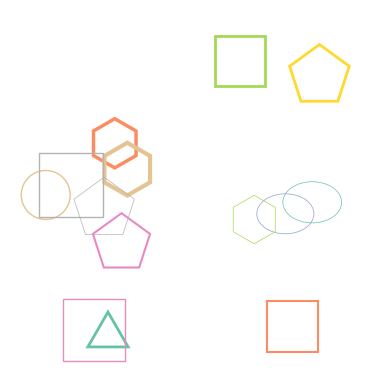[{"shape": "oval", "thickness": 0.5, "radius": 0.38, "center": [0.811, 0.475]}, {"shape": "triangle", "thickness": 2, "radius": 0.3, "center": [0.28, 0.129]}, {"shape": "square", "thickness": 1.5, "radius": 0.33, "center": [0.76, 0.152]}, {"shape": "hexagon", "thickness": 2.5, "radius": 0.32, "center": [0.298, 0.628]}, {"shape": "oval", "thickness": 0.5, "radius": 0.37, "center": [0.741, 0.445]}, {"shape": "square", "thickness": 1, "radius": 0.4, "center": [0.245, 0.143]}, {"shape": "pentagon", "thickness": 1.5, "radius": 0.39, "center": [0.316, 0.368]}, {"shape": "hexagon", "thickness": 0.5, "radius": 0.32, "center": [0.66, 0.43]}, {"shape": "square", "thickness": 2, "radius": 0.32, "center": [0.623, 0.841]}, {"shape": "pentagon", "thickness": 2, "radius": 0.41, "center": [0.83, 0.803]}, {"shape": "circle", "thickness": 1, "radius": 0.32, "center": [0.119, 0.494]}, {"shape": "hexagon", "thickness": 3, "radius": 0.34, "center": [0.33, 0.561]}, {"shape": "pentagon", "thickness": 0.5, "radius": 0.41, "center": [0.271, 0.457]}, {"shape": "square", "thickness": 1, "radius": 0.42, "center": [0.185, 0.518]}]